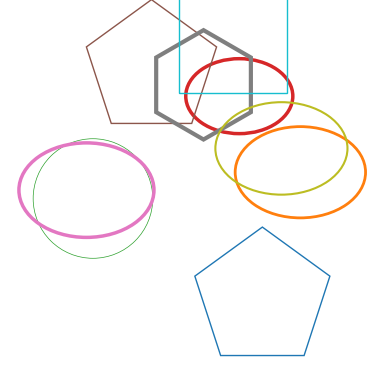[{"shape": "pentagon", "thickness": 1, "radius": 0.92, "center": [0.681, 0.226]}, {"shape": "oval", "thickness": 2, "radius": 0.85, "center": [0.78, 0.553]}, {"shape": "circle", "thickness": 0.5, "radius": 0.78, "center": [0.241, 0.484]}, {"shape": "oval", "thickness": 2.5, "radius": 0.7, "center": [0.622, 0.75]}, {"shape": "pentagon", "thickness": 1, "radius": 0.89, "center": [0.393, 0.823]}, {"shape": "oval", "thickness": 2.5, "radius": 0.88, "center": [0.225, 0.506]}, {"shape": "hexagon", "thickness": 3, "radius": 0.71, "center": [0.529, 0.78]}, {"shape": "oval", "thickness": 1.5, "radius": 0.86, "center": [0.731, 0.615]}, {"shape": "square", "thickness": 1, "radius": 0.7, "center": [0.605, 0.898]}]